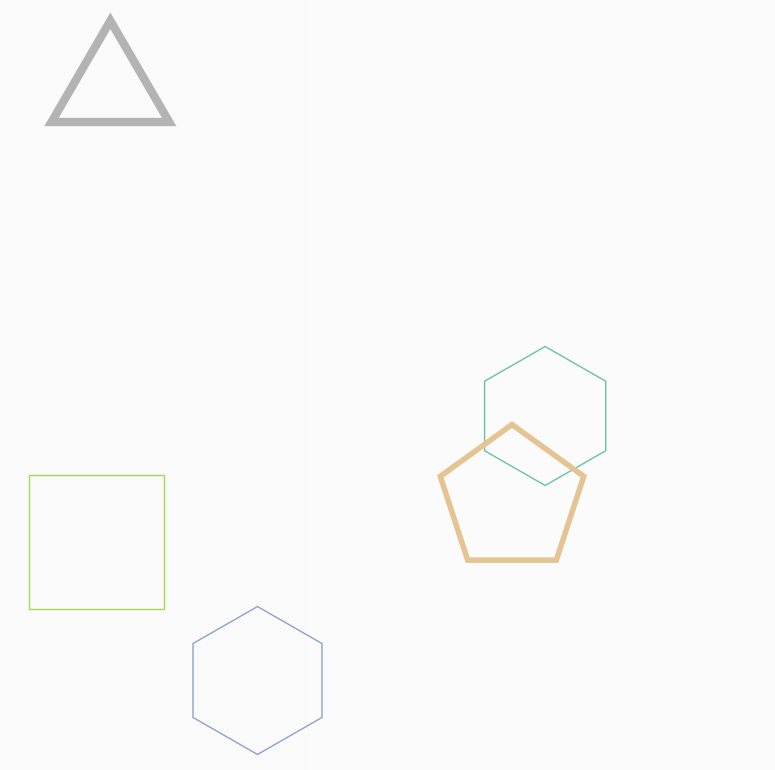[{"shape": "hexagon", "thickness": 0.5, "radius": 0.45, "center": [0.703, 0.46]}, {"shape": "hexagon", "thickness": 0.5, "radius": 0.48, "center": [0.332, 0.116]}, {"shape": "square", "thickness": 0.5, "radius": 0.44, "center": [0.125, 0.296]}, {"shape": "pentagon", "thickness": 2, "radius": 0.49, "center": [0.661, 0.351]}, {"shape": "triangle", "thickness": 3, "radius": 0.44, "center": [0.142, 0.885]}]